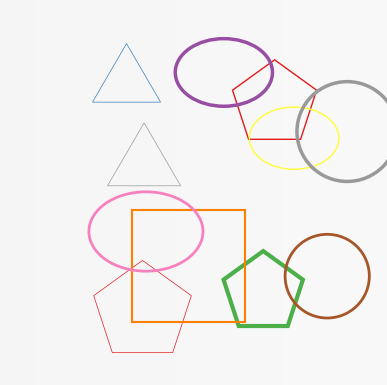[{"shape": "pentagon", "thickness": 1, "radius": 0.57, "center": [0.709, 0.73]}, {"shape": "pentagon", "thickness": 0.5, "radius": 0.66, "center": [0.368, 0.191]}, {"shape": "triangle", "thickness": 0.5, "radius": 0.51, "center": [0.327, 0.785]}, {"shape": "pentagon", "thickness": 3, "radius": 0.54, "center": [0.679, 0.24]}, {"shape": "oval", "thickness": 2.5, "radius": 0.63, "center": [0.578, 0.812]}, {"shape": "square", "thickness": 1.5, "radius": 0.73, "center": [0.486, 0.31]}, {"shape": "oval", "thickness": 1, "radius": 0.58, "center": [0.759, 0.641]}, {"shape": "circle", "thickness": 2, "radius": 0.54, "center": [0.844, 0.283]}, {"shape": "oval", "thickness": 2, "radius": 0.74, "center": [0.377, 0.399]}, {"shape": "triangle", "thickness": 0.5, "radius": 0.55, "center": [0.372, 0.572]}, {"shape": "circle", "thickness": 2.5, "radius": 0.65, "center": [0.896, 0.658]}]